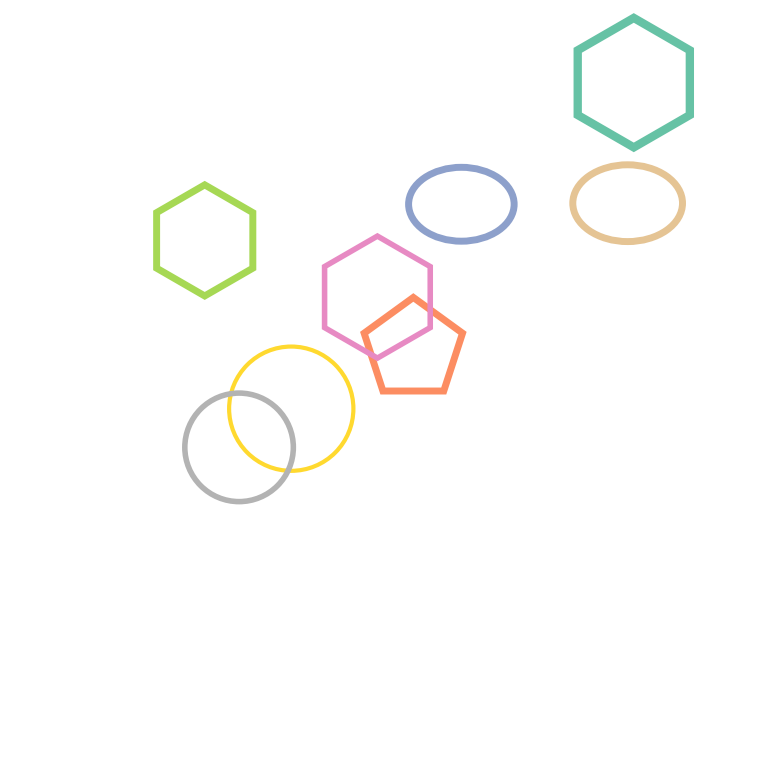[{"shape": "hexagon", "thickness": 3, "radius": 0.42, "center": [0.823, 0.893]}, {"shape": "pentagon", "thickness": 2.5, "radius": 0.34, "center": [0.537, 0.547]}, {"shape": "oval", "thickness": 2.5, "radius": 0.34, "center": [0.599, 0.735]}, {"shape": "hexagon", "thickness": 2, "radius": 0.4, "center": [0.49, 0.614]}, {"shape": "hexagon", "thickness": 2.5, "radius": 0.36, "center": [0.266, 0.688]}, {"shape": "circle", "thickness": 1.5, "radius": 0.4, "center": [0.378, 0.469]}, {"shape": "oval", "thickness": 2.5, "radius": 0.36, "center": [0.815, 0.736]}, {"shape": "circle", "thickness": 2, "radius": 0.35, "center": [0.31, 0.419]}]